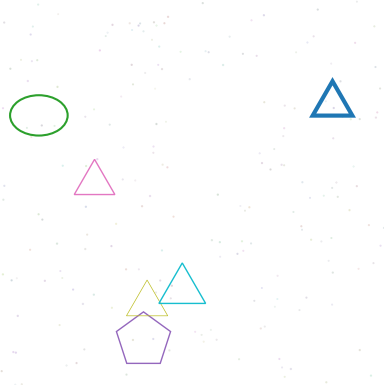[{"shape": "triangle", "thickness": 3, "radius": 0.3, "center": [0.864, 0.73]}, {"shape": "oval", "thickness": 1.5, "radius": 0.37, "center": [0.101, 0.7]}, {"shape": "pentagon", "thickness": 1, "radius": 0.37, "center": [0.373, 0.116]}, {"shape": "triangle", "thickness": 1, "radius": 0.3, "center": [0.246, 0.525]}, {"shape": "triangle", "thickness": 0.5, "radius": 0.31, "center": [0.382, 0.211]}, {"shape": "triangle", "thickness": 1, "radius": 0.35, "center": [0.473, 0.247]}]